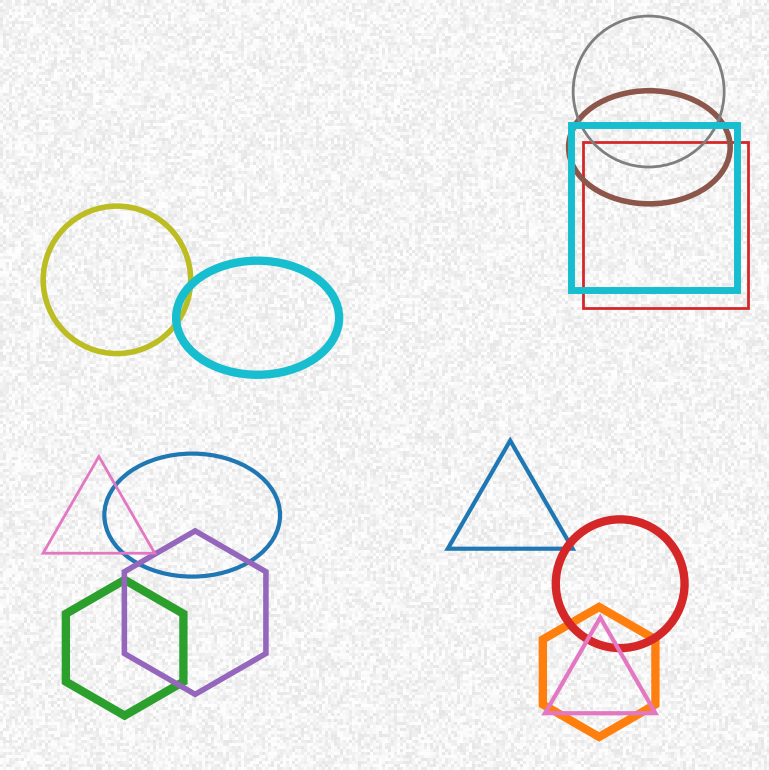[{"shape": "triangle", "thickness": 1.5, "radius": 0.47, "center": [0.663, 0.334]}, {"shape": "oval", "thickness": 1.5, "radius": 0.57, "center": [0.25, 0.331]}, {"shape": "hexagon", "thickness": 3, "radius": 0.42, "center": [0.778, 0.127]}, {"shape": "hexagon", "thickness": 3, "radius": 0.44, "center": [0.162, 0.159]}, {"shape": "circle", "thickness": 3, "radius": 0.42, "center": [0.805, 0.242]}, {"shape": "square", "thickness": 1, "radius": 0.54, "center": [0.865, 0.708]}, {"shape": "hexagon", "thickness": 2, "radius": 0.53, "center": [0.253, 0.204]}, {"shape": "oval", "thickness": 2, "radius": 0.52, "center": [0.843, 0.809]}, {"shape": "triangle", "thickness": 1, "radius": 0.42, "center": [0.128, 0.323]}, {"shape": "triangle", "thickness": 1.5, "radius": 0.41, "center": [0.78, 0.115]}, {"shape": "circle", "thickness": 1, "radius": 0.49, "center": [0.842, 0.881]}, {"shape": "circle", "thickness": 2, "radius": 0.48, "center": [0.152, 0.637]}, {"shape": "square", "thickness": 2.5, "radius": 0.54, "center": [0.849, 0.731]}, {"shape": "oval", "thickness": 3, "radius": 0.53, "center": [0.335, 0.587]}]